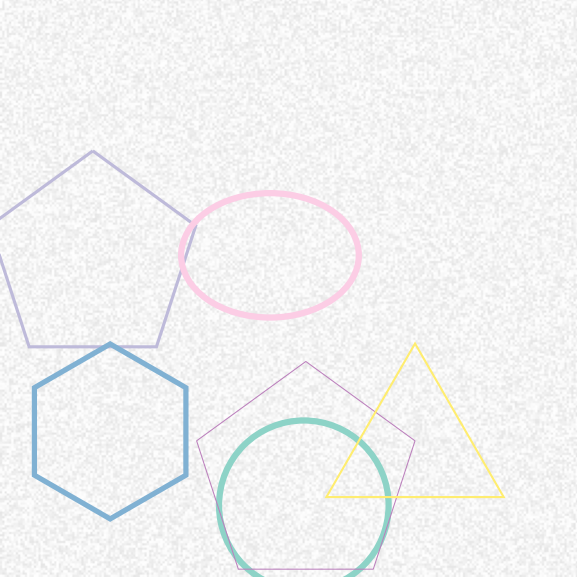[{"shape": "circle", "thickness": 3, "radius": 0.73, "center": [0.526, 0.124]}, {"shape": "pentagon", "thickness": 1.5, "radius": 0.94, "center": [0.161, 0.55]}, {"shape": "hexagon", "thickness": 2.5, "radius": 0.76, "center": [0.191, 0.252]}, {"shape": "oval", "thickness": 3, "radius": 0.77, "center": [0.467, 0.557]}, {"shape": "pentagon", "thickness": 0.5, "radius": 0.99, "center": [0.53, 0.174]}, {"shape": "triangle", "thickness": 1, "radius": 0.89, "center": [0.719, 0.227]}]